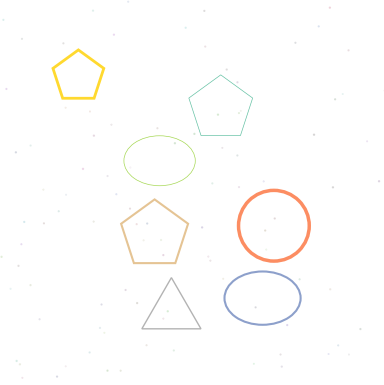[{"shape": "pentagon", "thickness": 0.5, "radius": 0.44, "center": [0.573, 0.718]}, {"shape": "circle", "thickness": 2.5, "radius": 0.46, "center": [0.711, 0.414]}, {"shape": "oval", "thickness": 1.5, "radius": 0.49, "center": [0.682, 0.226]}, {"shape": "oval", "thickness": 0.5, "radius": 0.46, "center": [0.415, 0.582]}, {"shape": "pentagon", "thickness": 2, "radius": 0.35, "center": [0.204, 0.801]}, {"shape": "pentagon", "thickness": 1.5, "radius": 0.46, "center": [0.402, 0.391]}, {"shape": "triangle", "thickness": 1, "radius": 0.44, "center": [0.445, 0.19]}]